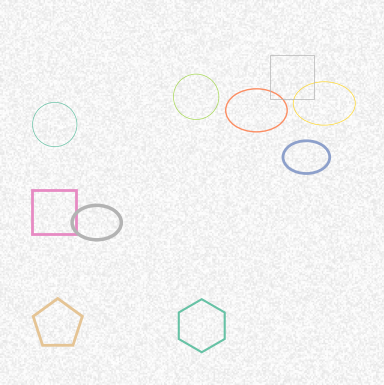[{"shape": "hexagon", "thickness": 1.5, "radius": 0.34, "center": [0.524, 0.154]}, {"shape": "circle", "thickness": 0.5, "radius": 0.29, "center": [0.142, 0.677]}, {"shape": "oval", "thickness": 1, "radius": 0.4, "center": [0.666, 0.713]}, {"shape": "oval", "thickness": 2, "radius": 0.3, "center": [0.796, 0.592]}, {"shape": "square", "thickness": 2, "radius": 0.29, "center": [0.14, 0.45]}, {"shape": "circle", "thickness": 0.5, "radius": 0.3, "center": [0.509, 0.749]}, {"shape": "oval", "thickness": 0.5, "radius": 0.4, "center": [0.842, 0.731]}, {"shape": "pentagon", "thickness": 2, "radius": 0.34, "center": [0.15, 0.158]}, {"shape": "oval", "thickness": 2.5, "radius": 0.32, "center": [0.251, 0.422]}, {"shape": "square", "thickness": 0.5, "radius": 0.29, "center": [0.759, 0.8]}]